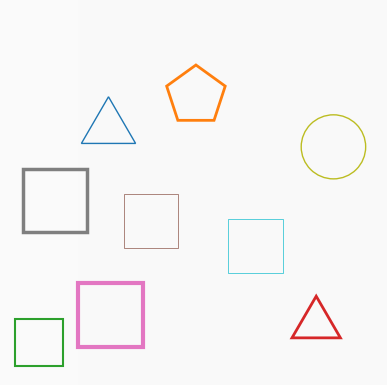[{"shape": "triangle", "thickness": 1, "radius": 0.4, "center": [0.28, 0.668]}, {"shape": "pentagon", "thickness": 2, "radius": 0.4, "center": [0.506, 0.752]}, {"shape": "square", "thickness": 1.5, "radius": 0.31, "center": [0.101, 0.11]}, {"shape": "triangle", "thickness": 2, "radius": 0.36, "center": [0.816, 0.159]}, {"shape": "square", "thickness": 0.5, "radius": 0.35, "center": [0.39, 0.427]}, {"shape": "square", "thickness": 3, "radius": 0.42, "center": [0.285, 0.182]}, {"shape": "square", "thickness": 2.5, "radius": 0.41, "center": [0.142, 0.479]}, {"shape": "circle", "thickness": 1, "radius": 0.42, "center": [0.86, 0.619]}, {"shape": "square", "thickness": 0.5, "radius": 0.35, "center": [0.66, 0.362]}]